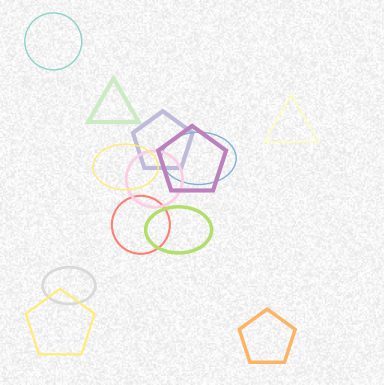[{"shape": "circle", "thickness": 1, "radius": 0.37, "center": [0.138, 0.892]}, {"shape": "triangle", "thickness": 1, "radius": 0.41, "center": [0.757, 0.672]}, {"shape": "pentagon", "thickness": 3, "radius": 0.41, "center": [0.423, 0.63]}, {"shape": "circle", "thickness": 1.5, "radius": 0.38, "center": [0.366, 0.416]}, {"shape": "oval", "thickness": 1, "radius": 0.49, "center": [0.516, 0.589]}, {"shape": "pentagon", "thickness": 2.5, "radius": 0.38, "center": [0.694, 0.121]}, {"shape": "oval", "thickness": 2.5, "radius": 0.43, "center": [0.464, 0.403]}, {"shape": "circle", "thickness": 2, "radius": 0.37, "center": [0.401, 0.535]}, {"shape": "oval", "thickness": 2, "radius": 0.34, "center": [0.179, 0.258]}, {"shape": "pentagon", "thickness": 3, "radius": 0.46, "center": [0.499, 0.58]}, {"shape": "triangle", "thickness": 3, "radius": 0.38, "center": [0.295, 0.721]}, {"shape": "oval", "thickness": 1, "radius": 0.42, "center": [0.326, 0.566]}, {"shape": "pentagon", "thickness": 1.5, "radius": 0.47, "center": [0.156, 0.156]}]